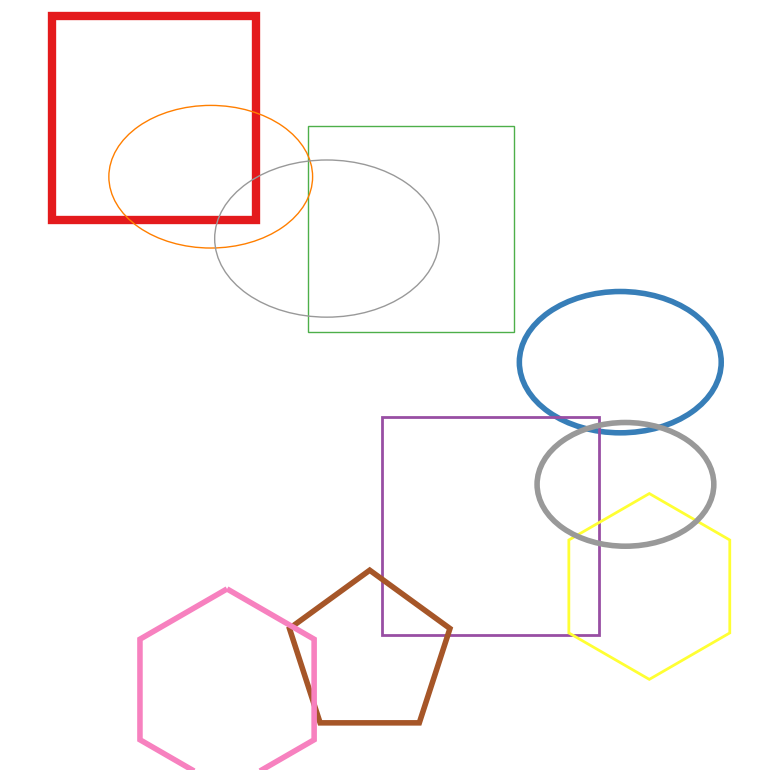[{"shape": "square", "thickness": 3, "radius": 0.66, "center": [0.201, 0.847]}, {"shape": "oval", "thickness": 2, "radius": 0.66, "center": [0.806, 0.53]}, {"shape": "square", "thickness": 0.5, "radius": 0.67, "center": [0.533, 0.702]}, {"shape": "square", "thickness": 1, "radius": 0.71, "center": [0.637, 0.317]}, {"shape": "oval", "thickness": 0.5, "radius": 0.66, "center": [0.274, 0.771]}, {"shape": "hexagon", "thickness": 1, "radius": 0.6, "center": [0.843, 0.238]}, {"shape": "pentagon", "thickness": 2, "radius": 0.55, "center": [0.48, 0.15]}, {"shape": "hexagon", "thickness": 2, "radius": 0.65, "center": [0.295, 0.105]}, {"shape": "oval", "thickness": 2, "radius": 0.57, "center": [0.812, 0.371]}, {"shape": "oval", "thickness": 0.5, "radius": 0.73, "center": [0.425, 0.69]}]